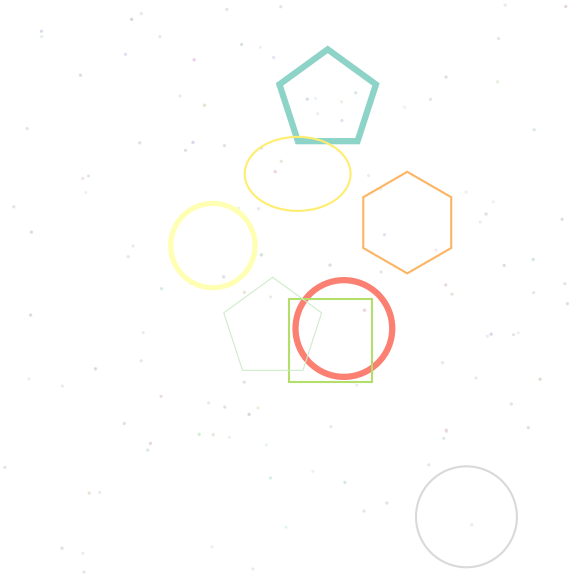[{"shape": "pentagon", "thickness": 3, "radius": 0.44, "center": [0.567, 0.826]}, {"shape": "circle", "thickness": 2.5, "radius": 0.36, "center": [0.369, 0.574]}, {"shape": "circle", "thickness": 3, "radius": 0.42, "center": [0.595, 0.43]}, {"shape": "hexagon", "thickness": 1, "radius": 0.44, "center": [0.705, 0.614]}, {"shape": "square", "thickness": 1, "radius": 0.36, "center": [0.572, 0.409]}, {"shape": "circle", "thickness": 1, "radius": 0.44, "center": [0.808, 0.104]}, {"shape": "pentagon", "thickness": 0.5, "radius": 0.45, "center": [0.472, 0.43]}, {"shape": "oval", "thickness": 1, "radius": 0.46, "center": [0.515, 0.698]}]